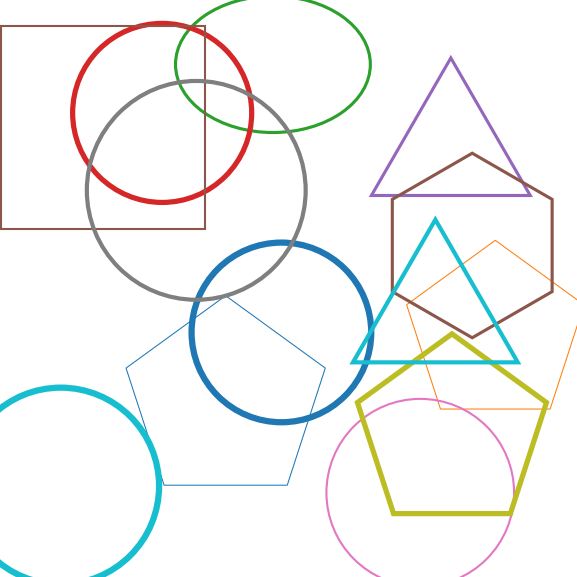[{"shape": "circle", "thickness": 3, "radius": 0.78, "center": [0.487, 0.424]}, {"shape": "pentagon", "thickness": 0.5, "radius": 0.91, "center": [0.391, 0.306]}, {"shape": "pentagon", "thickness": 0.5, "radius": 0.81, "center": [0.858, 0.421]}, {"shape": "oval", "thickness": 1.5, "radius": 0.84, "center": [0.473, 0.888]}, {"shape": "circle", "thickness": 2.5, "radius": 0.78, "center": [0.281, 0.804]}, {"shape": "triangle", "thickness": 1.5, "radius": 0.79, "center": [0.781, 0.74]}, {"shape": "hexagon", "thickness": 1.5, "radius": 0.8, "center": [0.818, 0.574]}, {"shape": "square", "thickness": 1, "radius": 0.88, "center": [0.178, 0.779]}, {"shape": "circle", "thickness": 1, "radius": 0.81, "center": [0.728, 0.146]}, {"shape": "circle", "thickness": 2, "radius": 0.95, "center": [0.34, 0.669]}, {"shape": "pentagon", "thickness": 2.5, "radius": 0.86, "center": [0.783, 0.249]}, {"shape": "circle", "thickness": 3, "radius": 0.85, "center": [0.105, 0.158]}, {"shape": "triangle", "thickness": 2, "radius": 0.82, "center": [0.754, 0.454]}]